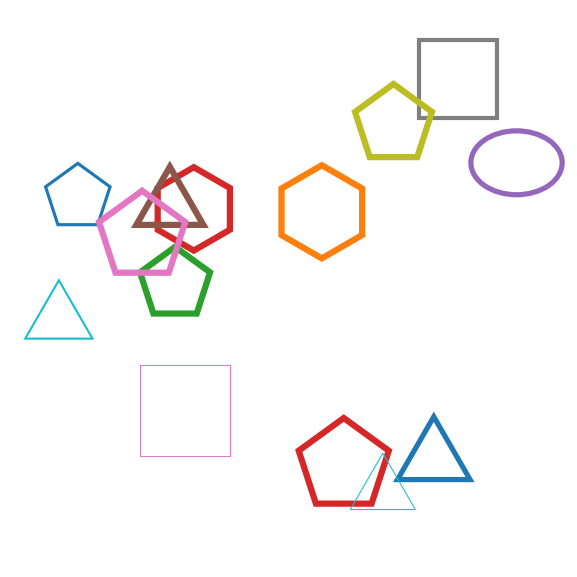[{"shape": "pentagon", "thickness": 1.5, "radius": 0.29, "center": [0.135, 0.658]}, {"shape": "triangle", "thickness": 2.5, "radius": 0.36, "center": [0.751, 0.205]}, {"shape": "hexagon", "thickness": 3, "radius": 0.4, "center": [0.557, 0.632]}, {"shape": "pentagon", "thickness": 3, "radius": 0.32, "center": [0.303, 0.508]}, {"shape": "pentagon", "thickness": 3, "radius": 0.41, "center": [0.595, 0.193]}, {"shape": "hexagon", "thickness": 3, "radius": 0.36, "center": [0.336, 0.637]}, {"shape": "oval", "thickness": 2.5, "radius": 0.4, "center": [0.894, 0.717]}, {"shape": "triangle", "thickness": 3, "radius": 0.34, "center": [0.294, 0.643]}, {"shape": "square", "thickness": 0.5, "radius": 0.39, "center": [0.321, 0.288]}, {"shape": "pentagon", "thickness": 3, "radius": 0.39, "center": [0.246, 0.59]}, {"shape": "square", "thickness": 2, "radius": 0.34, "center": [0.793, 0.862]}, {"shape": "pentagon", "thickness": 3, "radius": 0.35, "center": [0.681, 0.784]}, {"shape": "triangle", "thickness": 0.5, "radius": 0.33, "center": [0.663, 0.149]}, {"shape": "triangle", "thickness": 1, "radius": 0.34, "center": [0.102, 0.446]}]